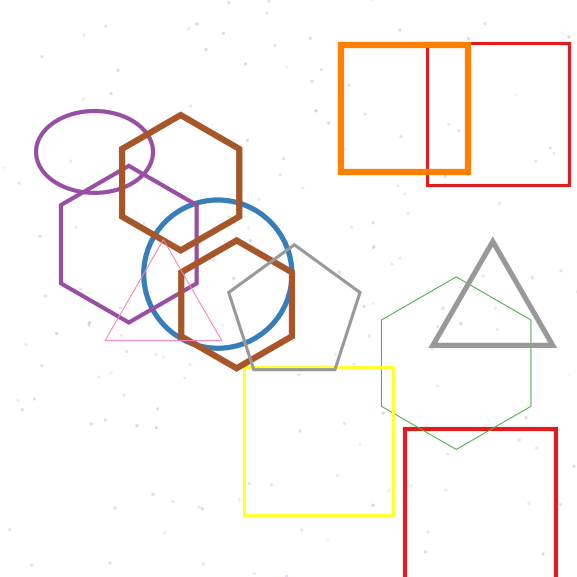[{"shape": "square", "thickness": 1.5, "radius": 0.61, "center": [0.862, 0.802]}, {"shape": "square", "thickness": 2, "radius": 0.65, "center": [0.832, 0.125]}, {"shape": "circle", "thickness": 2.5, "radius": 0.64, "center": [0.377, 0.524]}, {"shape": "hexagon", "thickness": 0.5, "radius": 0.75, "center": [0.79, 0.37]}, {"shape": "oval", "thickness": 2, "radius": 0.51, "center": [0.164, 0.736]}, {"shape": "hexagon", "thickness": 2, "radius": 0.68, "center": [0.223, 0.576]}, {"shape": "square", "thickness": 3, "radius": 0.55, "center": [0.7, 0.811]}, {"shape": "square", "thickness": 1.5, "radius": 0.64, "center": [0.551, 0.236]}, {"shape": "hexagon", "thickness": 3, "radius": 0.59, "center": [0.313, 0.683]}, {"shape": "hexagon", "thickness": 3, "radius": 0.55, "center": [0.41, 0.472]}, {"shape": "triangle", "thickness": 0.5, "radius": 0.58, "center": [0.283, 0.468]}, {"shape": "pentagon", "thickness": 1.5, "radius": 0.6, "center": [0.51, 0.456]}, {"shape": "triangle", "thickness": 2.5, "radius": 0.6, "center": [0.853, 0.461]}]